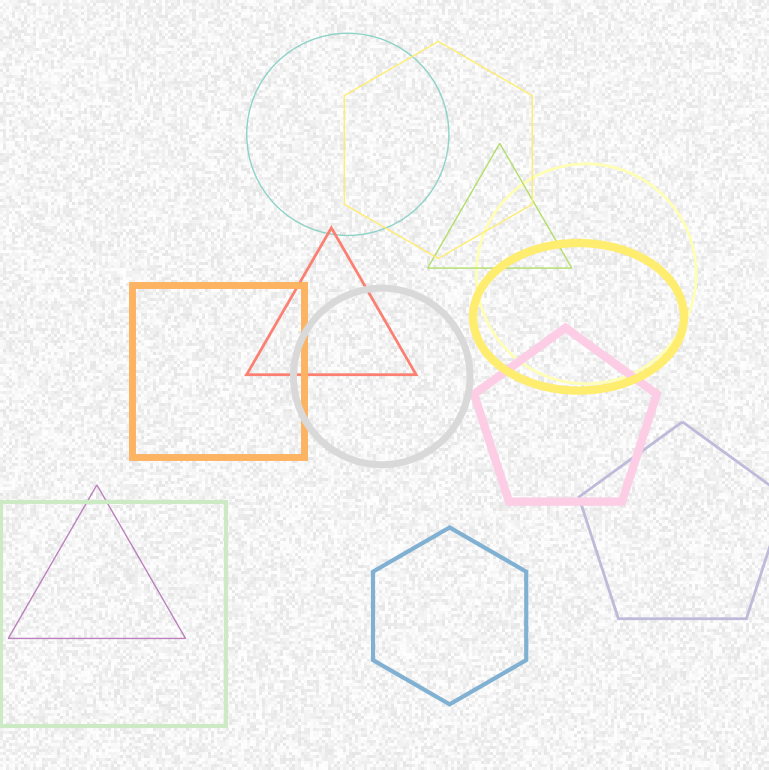[{"shape": "circle", "thickness": 0.5, "radius": 0.66, "center": [0.452, 0.826]}, {"shape": "circle", "thickness": 1, "radius": 0.71, "center": [0.761, 0.644]}, {"shape": "pentagon", "thickness": 1, "radius": 0.71, "center": [0.886, 0.311]}, {"shape": "triangle", "thickness": 1, "radius": 0.64, "center": [0.43, 0.577]}, {"shape": "hexagon", "thickness": 1.5, "radius": 0.57, "center": [0.584, 0.2]}, {"shape": "square", "thickness": 2.5, "radius": 0.56, "center": [0.283, 0.519]}, {"shape": "triangle", "thickness": 0.5, "radius": 0.54, "center": [0.649, 0.706]}, {"shape": "pentagon", "thickness": 3, "radius": 0.62, "center": [0.734, 0.45]}, {"shape": "circle", "thickness": 2.5, "radius": 0.57, "center": [0.496, 0.511]}, {"shape": "triangle", "thickness": 0.5, "radius": 0.66, "center": [0.126, 0.237]}, {"shape": "square", "thickness": 1.5, "radius": 0.73, "center": [0.147, 0.202]}, {"shape": "oval", "thickness": 3, "radius": 0.68, "center": [0.751, 0.589]}, {"shape": "hexagon", "thickness": 0.5, "radius": 0.7, "center": [0.569, 0.805]}]